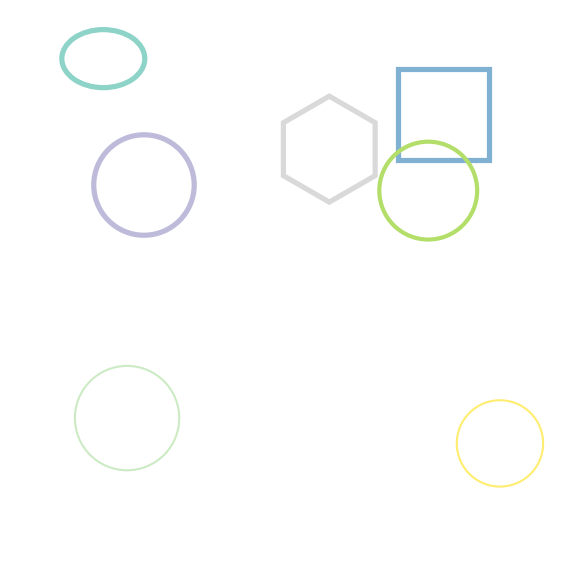[{"shape": "oval", "thickness": 2.5, "radius": 0.36, "center": [0.179, 0.898]}, {"shape": "circle", "thickness": 2.5, "radius": 0.43, "center": [0.249, 0.679]}, {"shape": "square", "thickness": 2.5, "radius": 0.39, "center": [0.768, 0.801]}, {"shape": "circle", "thickness": 2, "radius": 0.42, "center": [0.742, 0.669]}, {"shape": "hexagon", "thickness": 2.5, "radius": 0.46, "center": [0.57, 0.741]}, {"shape": "circle", "thickness": 1, "radius": 0.45, "center": [0.22, 0.275]}, {"shape": "circle", "thickness": 1, "radius": 0.37, "center": [0.866, 0.231]}]